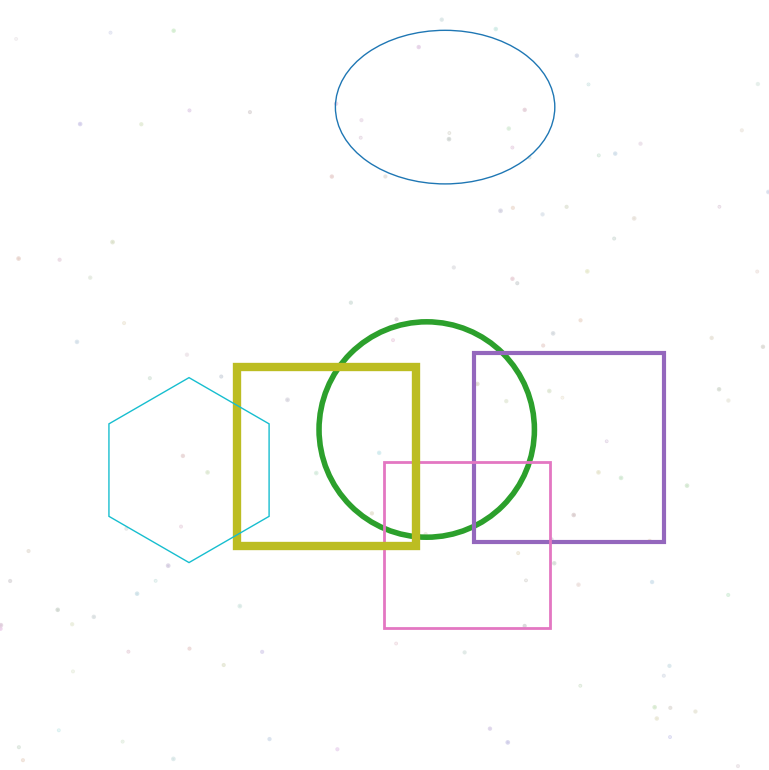[{"shape": "oval", "thickness": 0.5, "radius": 0.71, "center": [0.578, 0.861]}, {"shape": "circle", "thickness": 2, "radius": 0.7, "center": [0.554, 0.442]}, {"shape": "square", "thickness": 1.5, "radius": 0.62, "center": [0.739, 0.419]}, {"shape": "square", "thickness": 1, "radius": 0.54, "center": [0.607, 0.292]}, {"shape": "square", "thickness": 3, "radius": 0.58, "center": [0.424, 0.407]}, {"shape": "hexagon", "thickness": 0.5, "radius": 0.6, "center": [0.245, 0.389]}]